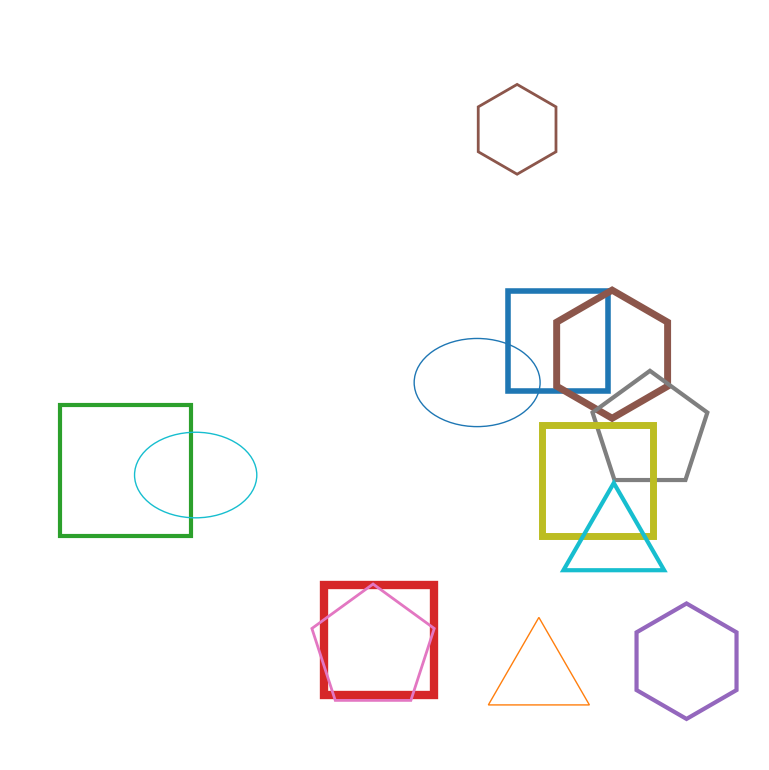[{"shape": "square", "thickness": 2, "radius": 0.32, "center": [0.725, 0.557]}, {"shape": "oval", "thickness": 0.5, "radius": 0.41, "center": [0.62, 0.503]}, {"shape": "triangle", "thickness": 0.5, "radius": 0.38, "center": [0.7, 0.122]}, {"shape": "square", "thickness": 1.5, "radius": 0.43, "center": [0.163, 0.389]}, {"shape": "square", "thickness": 3, "radius": 0.36, "center": [0.492, 0.169]}, {"shape": "hexagon", "thickness": 1.5, "radius": 0.37, "center": [0.892, 0.141]}, {"shape": "hexagon", "thickness": 2.5, "radius": 0.42, "center": [0.795, 0.54]}, {"shape": "hexagon", "thickness": 1, "radius": 0.29, "center": [0.672, 0.832]}, {"shape": "pentagon", "thickness": 1, "radius": 0.42, "center": [0.484, 0.158]}, {"shape": "pentagon", "thickness": 1.5, "radius": 0.39, "center": [0.844, 0.44]}, {"shape": "square", "thickness": 2.5, "radius": 0.36, "center": [0.776, 0.376]}, {"shape": "triangle", "thickness": 1.5, "radius": 0.38, "center": [0.797, 0.297]}, {"shape": "oval", "thickness": 0.5, "radius": 0.4, "center": [0.254, 0.383]}]